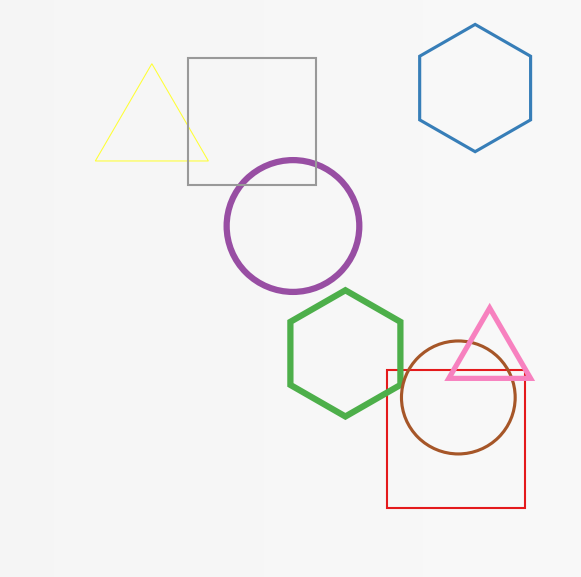[{"shape": "square", "thickness": 1, "radius": 0.6, "center": [0.784, 0.24]}, {"shape": "hexagon", "thickness": 1.5, "radius": 0.55, "center": [0.817, 0.847]}, {"shape": "hexagon", "thickness": 3, "radius": 0.55, "center": [0.594, 0.387]}, {"shape": "circle", "thickness": 3, "radius": 0.57, "center": [0.504, 0.608]}, {"shape": "triangle", "thickness": 0.5, "radius": 0.56, "center": [0.261, 0.777]}, {"shape": "circle", "thickness": 1.5, "radius": 0.49, "center": [0.789, 0.311]}, {"shape": "triangle", "thickness": 2.5, "radius": 0.41, "center": [0.842, 0.385]}, {"shape": "square", "thickness": 1, "radius": 0.55, "center": [0.434, 0.789]}]